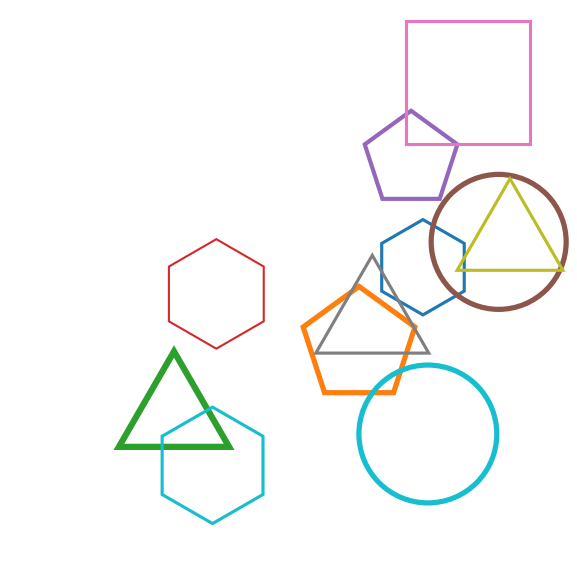[{"shape": "hexagon", "thickness": 1.5, "radius": 0.41, "center": [0.732, 0.536]}, {"shape": "pentagon", "thickness": 2.5, "radius": 0.51, "center": [0.622, 0.401]}, {"shape": "triangle", "thickness": 3, "radius": 0.55, "center": [0.301, 0.28]}, {"shape": "hexagon", "thickness": 1, "radius": 0.47, "center": [0.375, 0.49]}, {"shape": "pentagon", "thickness": 2, "radius": 0.42, "center": [0.712, 0.723]}, {"shape": "circle", "thickness": 2.5, "radius": 0.58, "center": [0.864, 0.58]}, {"shape": "square", "thickness": 1.5, "radius": 0.53, "center": [0.81, 0.856]}, {"shape": "triangle", "thickness": 1.5, "radius": 0.56, "center": [0.645, 0.444]}, {"shape": "triangle", "thickness": 1.5, "radius": 0.53, "center": [0.883, 0.584]}, {"shape": "circle", "thickness": 2.5, "radius": 0.6, "center": [0.741, 0.248]}, {"shape": "hexagon", "thickness": 1.5, "radius": 0.5, "center": [0.368, 0.193]}]